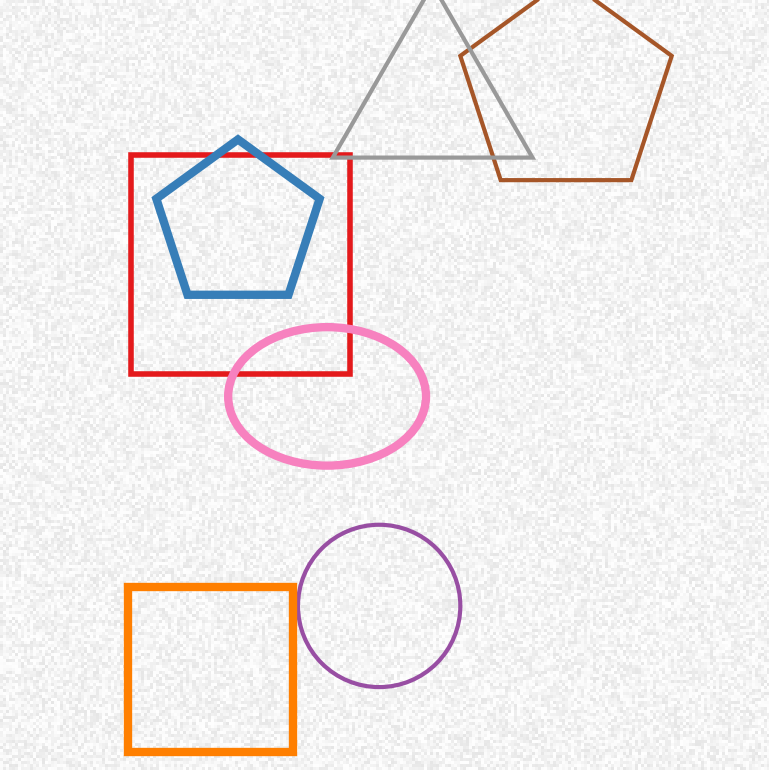[{"shape": "square", "thickness": 2, "radius": 0.71, "center": [0.312, 0.656]}, {"shape": "pentagon", "thickness": 3, "radius": 0.56, "center": [0.309, 0.707]}, {"shape": "circle", "thickness": 1.5, "radius": 0.53, "center": [0.492, 0.213]}, {"shape": "square", "thickness": 3, "radius": 0.54, "center": [0.274, 0.131]}, {"shape": "pentagon", "thickness": 1.5, "radius": 0.72, "center": [0.735, 0.883]}, {"shape": "oval", "thickness": 3, "radius": 0.64, "center": [0.425, 0.485]}, {"shape": "triangle", "thickness": 1.5, "radius": 0.75, "center": [0.562, 0.87]}]